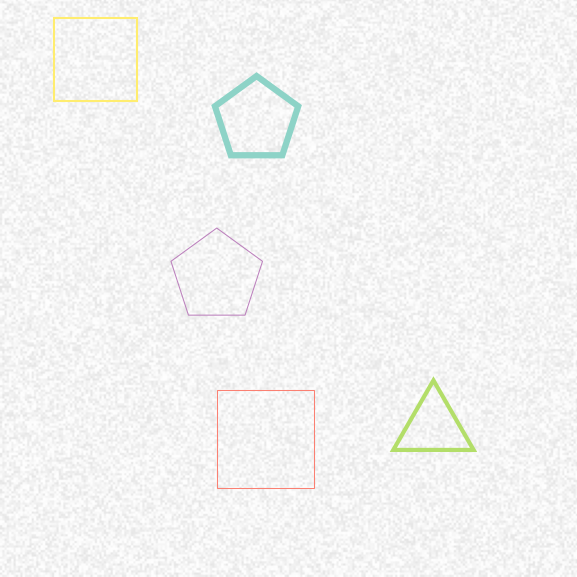[{"shape": "pentagon", "thickness": 3, "radius": 0.38, "center": [0.444, 0.792]}, {"shape": "square", "thickness": 0.5, "radius": 0.42, "center": [0.46, 0.24]}, {"shape": "triangle", "thickness": 2, "radius": 0.4, "center": [0.751, 0.26]}, {"shape": "pentagon", "thickness": 0.5, "radius": 0.42, "center": [0.375, 0.521]}, {"shape": "square", "thickness": 1, "radius": 0.36, "center": [0.166, 0.897]}]